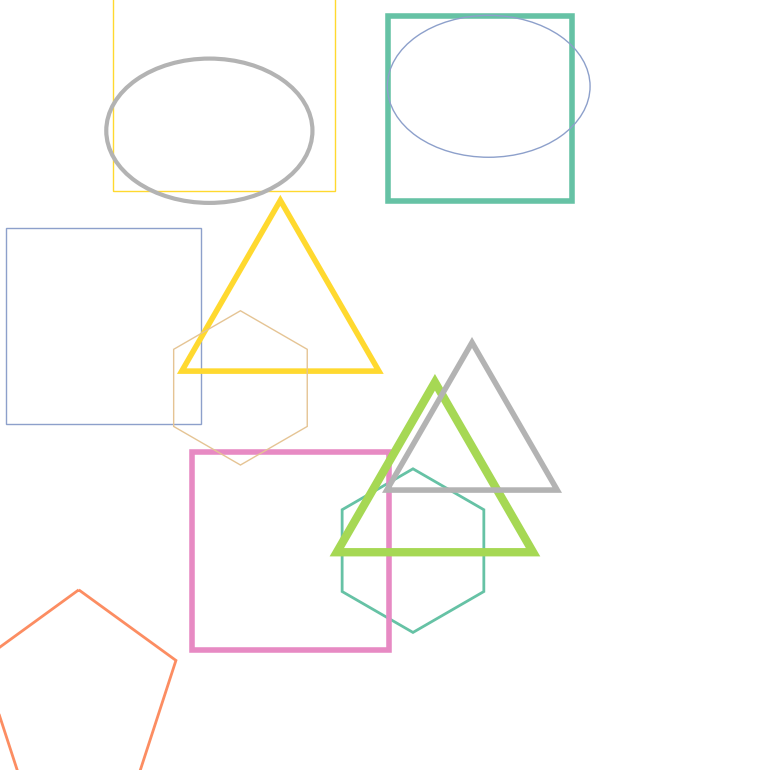[{"shape": "square", "thickness": 2, "radius": 0.6, "center": [0.624, 0.859]}, {"shape": "hexagon", "thickness": 1, "radius": 0.53, "center": [0.536, 0.285]}, {"shape": "pentagon", "thickness": 1, "radius": 0.66, "center": [0.102, 0.101]}, {"shape": "oval", "thickness": 0.5, "radius": 0.66, "center": [0.635, 0.888]}, {"shape": "square", "thickness": 0.5, "radius": 0.64, "center": [0.134, 0.576]}, {"shape": "square", "thickness": 2, "radius": 0.64, "center": [0.377, 0.284]}, {"shape": "triangle", "thickness": 3, "radius": 0.74, "center": [0.565, 0.356]}, {"shape": "square", "thickness": 0.5, "radius": 0.72, "center": [0.291, 0.896]}, {"shape": "triangle", "thickness": 2, "radius": 0.74, "center": [0.364, 0.592]}, {"shape": "hexagon", "thickness": 0.5, "radius": 0.5, "center": [0.312, 0.496]}, {"shape": "triangle", "thickness": 2, "radius": 0.64, "center": [0.613, 0.427]}, {"shape": "oval", "thickness": 1.5, "radius": 0.67, "center": [0.272, 0.83]}]